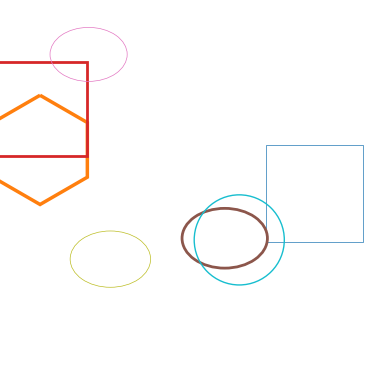[{"shape": "square", "thickness": 0.5, "radius": 0.63, "center": [0.817, 0.498]}, {"shape": "hexagon", "thickness": 2.5, "radius": 0.71, "center": [0.104, 0.611]}, {"shape": "square", "thickness": 2, "radius": 0.61, "center": [0.104, 0.717]}, {"shape": "oval", "thickness": 2, "radius": 0.55, "center": [0.584, 0.381]}, {"shape": "oval", "thickness": 0.5, "radius": 0.5, "center": [0.23, 0.859]}, {"shape": "oval", "thickness": 0.5, "radius": 0.52, "center": [0.287, 0.327]}, {"shape": "circle", "thickness": 1, "radius": 0.59, "center": [0.621, 0.377]}]